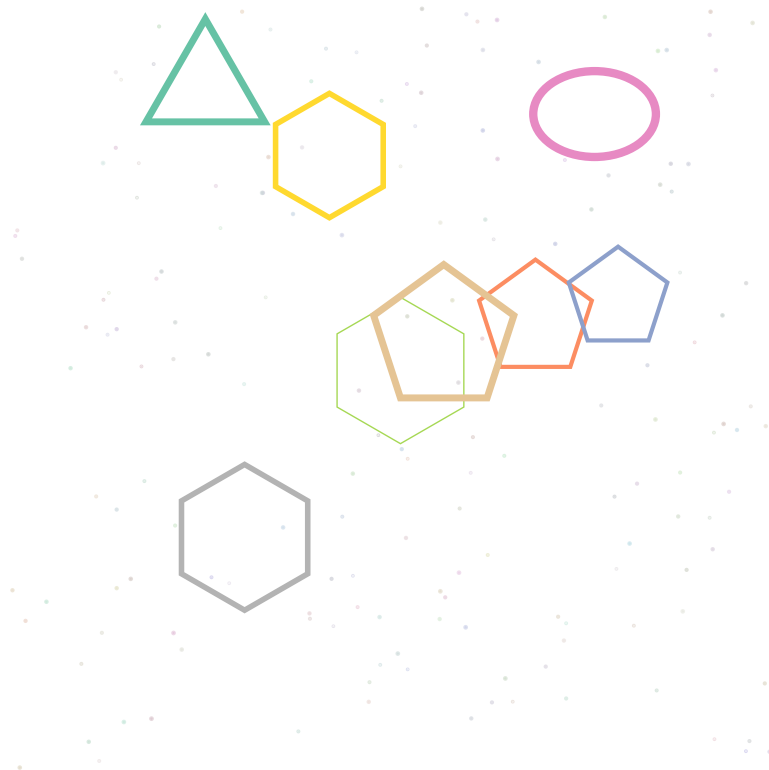[{"shape": "triangle", "thickness": 2.5, "radius": 0.44, "center": [0.267, 0.886]}, {"shape": "pentagon", "thickness": 1.5, "radius": 0.38, "center": [0.695, 0.586]}, {"shape": "pentagon", "thickness": 1.5, "radius": 0.34, "center": [0.803, 0.612]}, {"shape": "oval", "thickness": 3, "radius": 0.4, "center": [0.772, 0.852]}, {"shape": "hexagon", "thickness": 0.5, "radius": 0.48, "center": [0.52, 0.519]}, {"shape": "hexagon", "thickness": 2, "radius": 0.4, "center": [0.428, 0.798]}, {"shape": "pentagon", "thickness": 2.5, "radius": 0.48, "center": [0.576, 0.561]}, {"shape": "hexagon", "thickness": 2, "radius": 0.47, "center": [0.318, 0.302]}]